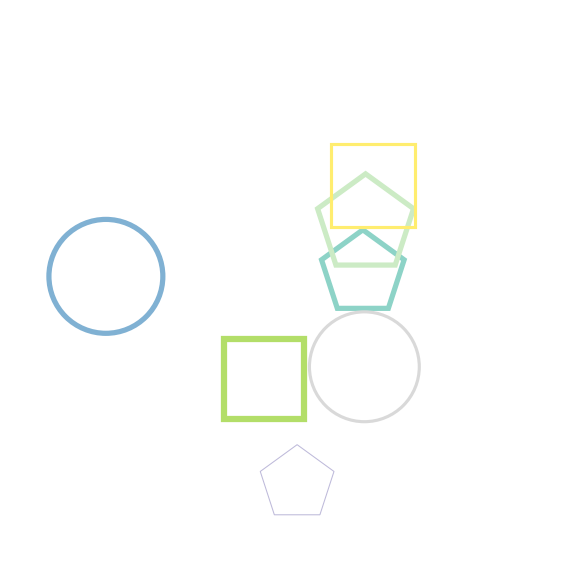[{"shape": "pentagon", "thickness": 2.5, "radius": 0.38, "center": [0.628, 0.526]}, {"shape": "pentagon", "thickness": 0.5, "radius": 0.34, "center": [0.515, 0.162]}, {"shape": "circle", "thickness": 2.5, "radius": 0.49, "center": [0.183, 0.521]}, {"shape": "square", "thickness": 3, "radius": 0.35, "center": [0.456, 0.342]}, {"shape": "circle", "thickness": 1.5, "radius": 0.48, "center": [0.631, 0.364]}, {"shape": "pentagon", "thickness": 2.5, "radius": 0.44, "center": [0.633, 0.611]}, {"shape": "square", "thickness": 1.5, "radius": 0.36, "center": [0.646, 0.678]}]